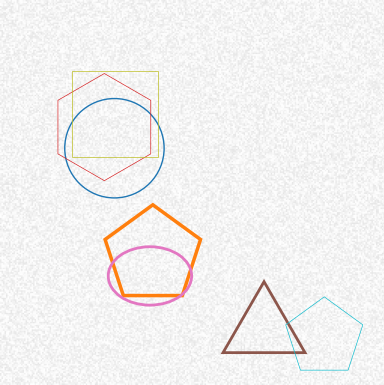[{"shape": "circle", "thickness": 1, "radius": 0.65, "center": [0.297, 0.615]}, {"shape": "pentagon", "thickness": 2.5, "radius": 0.65, "center": [0.397, 0.338]}, {"shape": "hexagon", "thickness": 0.5, "radius": 0.7, "center": [0.271, 0.67]}, {"shape": "triangle", "thickness": 2, "radius": 0.61, "center": [0.686, 0.145]}, {"shape": "oval", "thickness": 2, "radius": 0.54, "center": [0.389, 0.283]}, {"shape": "square", "thickness": 0.5, "radius": 0.56, "center": [0.298, 0.704]}, {"shape": "pentagon", "thickness": 0.5, "radius": 0.53, "center": [0.842, 0.124]}]